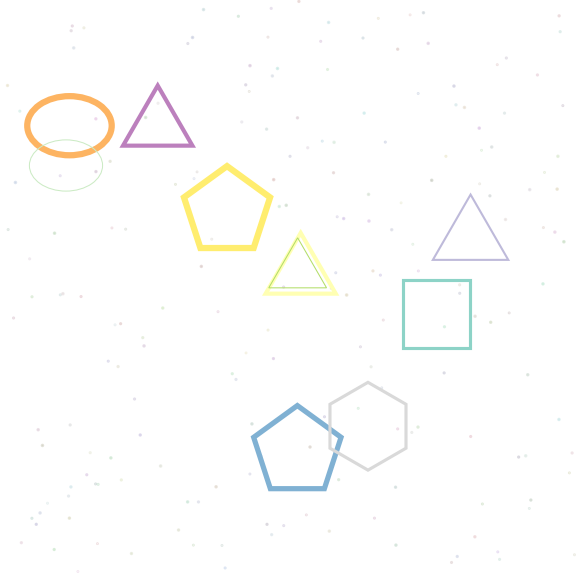[{"shape": "square", "thickness": 1.5, "radius": 0.29, "center": [0.756, 0.456]}, {"shape": "triangle", "thickness": 2, "radius": 0.35, "center": [0.521, 0.526]}, {"shape": "triangle", "thickness": 1, "radius": 0.38, "center": [0.815, 0.587]}, {"shape": "pentagon", "thickness": 2.5, "radius": 0.4, "center": [0.515, 0.217]}, {"shape": "oval", "thickness": 3, "radius": 0.37, "center": [0.12, 0.781]}, {"shape": "triangle", "thickness": 0.5, "radius": 0.29, "center": [0.515, 0.53]}, {"shape": "hexagon", "thickness": 1.5, "radius": 0.38, "center": [0.637, 0.261]}, {"shape": "triangle", "thickness": 2, "radius": 0.35, "center": [0.273, 0.782]}, {"shape": "oval", "thickness": 0.5, "radius": 0.32, "center": [0.114, 0.713]}, {"shape": "pentagon", "thickness": 3, "radius": 0.39, "center": [0.393, 0.633]}]